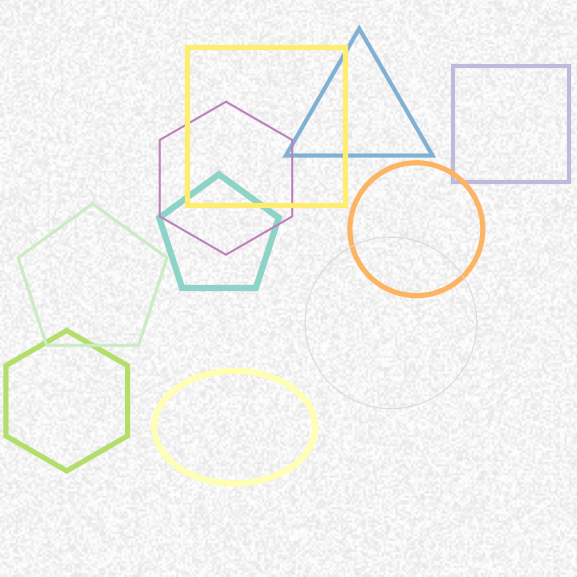[{"shape": "pentagon", "thickness": 3, "radius": 0.54, "center": [0.379, 0.588]}, {"shape": "oval", "thickness": 3, "radius": 0.7, "center": [0.406, 0.259]}, {"shape": "square", "thickness": 2, "radius": 0.5, "center": [0.885, 0.785]}, {"shape": "triangle", "thickness": 2, "radius": 0.73, "center": [0.622, 0.803]}, {"shape": "circle", "thickness": 2.5, "radius": 0.58, "center": [0.721, 0.602]}, {"shape": "hexagon", "thickness": 2.5, "radius": 0.61, "center": [0.116, 0.305]}, {"shape": "circle", "thickness": 0.5, "radius": 0.74, "center": [0.677, 0.44]}, {"shape": "hexagon", "thickness": 1, "radius": 0.66, "center": [0.391, 0.691]}, {"shape": "pentagon", "thickness": 1.5, "radius": 0.68, "center": [0.16, 0.511]}, {"shape": "square", "thickness": 2.5, "radius": 0.68, "center": [0.461, 0.781]}]